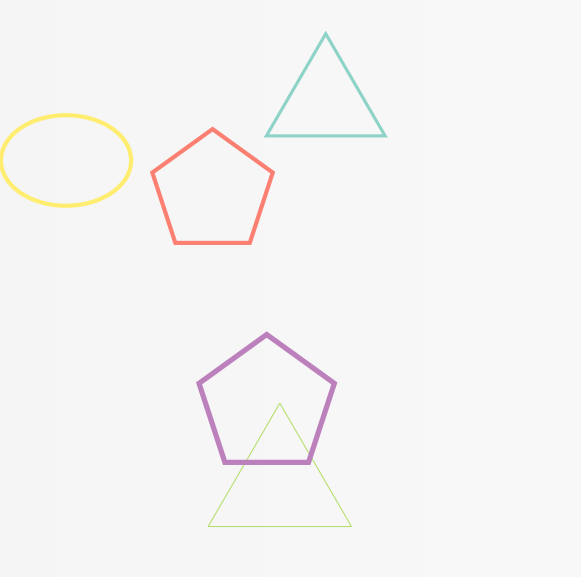[{"shape": "triangle", "thickness": 1.5, "radius": 0.59, "center": [0.56, 0.823]}, {"shape": "pentagon", "thickness": 2, "radius": 0.54, "center": [0.366, 0.667]}, {"shape": "triangle", "thickness": 0.5, "radius": 0.71, "center": [0.481, 0.159]}, {"shape": "pentagon", "thickness": 2.5, "radius": 0.61, "center": [0.459, 0.298]}, {"shape": "oval", "thickness": 2, "radius": 0.56, "center": [0.114, 0.721]}]